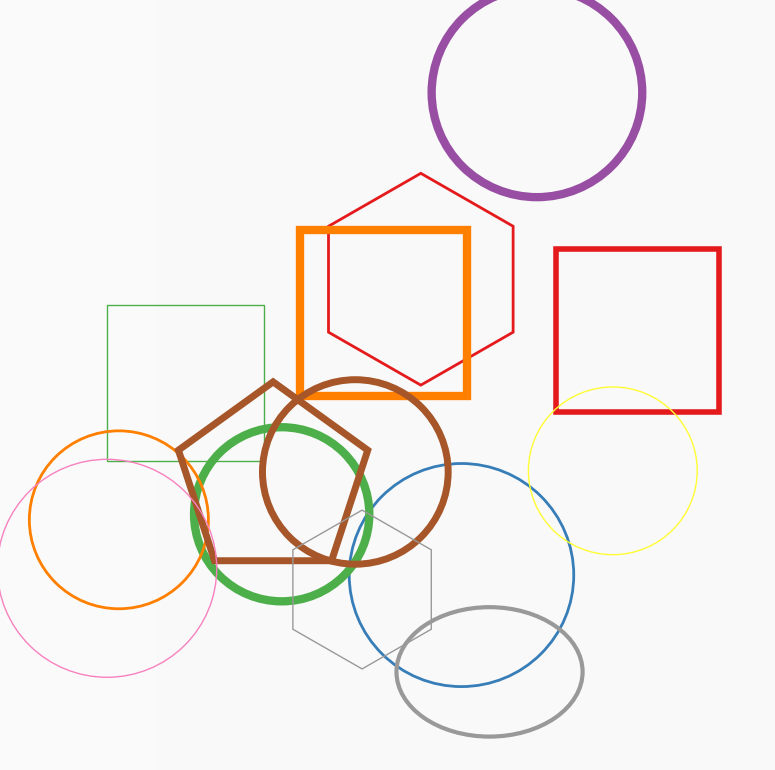[{"shape": "hexagon", "thickness": 1, "radius": 0.69, "center": [0.543, 0.637]}, {"shape": "square", "thickness": 2, "radius": 0.53, "center": [0.822, 0.571]}, {"shape": "circle", "thickness": 1, "radius": 0.72, "center": [0.595, 0.253]}, {"shape": "square", "thickness": 0.5, "radius": 0.51, "center": [0.239, 0.502]}, {"shape": "circle", "thickness": 3, "radius": 0.57, "center": [0.363, 0.332]}, {"shape": "circle", "thickness": 3, "radius": 0.68, "center": [0.693, 0.88]}, {"shape": "square", "thickness": 3, "radius": 0.54, "center": [0.495, 0.594]}, {"shape": "circle", "thickness": 1, "radius": 0.58, "center": [0.153, 0.325]}, {"shape": "circle", "thickness": 0.5, "radius": 0.54, "center": [0.791, 0.389]}, {"shape": "circle", "thickness": 2.5, "radius": 0.6, "center": [0.458, 0.387]}, {"shape": "pentagon", "thickness": 2.5, "radius": 0.64, "center": [0.352, 0.376]}, {"shape": "circle", "thickness": 0.5, "radius": 0.71, "center": [0.138, 0.262]}, {"shape": "hexagon", "thickness": 0.5, "radius": 0.52, "center": [0.467, 0.234]}, {"shape": "oval", "thickness": 1.5, "radius": 0.6, "center": [0.632, 0.127]}]